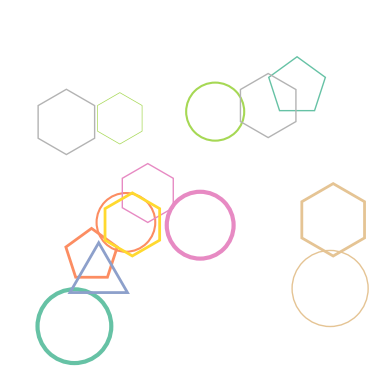[{"shape": "pentagon", "thickness": 1, "radius": 0.39, "center": [0.772, 0.775]}, {"shape": "circle", "thickness": 3, "radius": 0.48, "center": [0.193, 0.153]}, {"shape": "pentagon", "thickness": 2, "radius": 0.35, "center": [0.238, 0.337]}, {"shape": "circle", "thickness": 1.5, "radius": 0.38, "center": [0.327, 0.422]}, {"shape": "triangle", "thickness": 2, "radius": 0.43, "center": [0.256, 0.283]}, {"shape": "hexagon", "thickness": 1, "radius": 0.38, "center": [0.384, 0.499]}, {"shape": "circle", "thickness": 3, "radius": 0.43, "center": [0.52, 0.415]}, {"shape": "circle", "thickness": 1.5, "radius": 0.38, "center": [0.559, 0.71]}, {"shape": "hexagon", "thickness": 0.5, "radius": 0.33, "center": [0.311, 0.693]}, {"shape": "hexagon", "thickness": 2, "radius": 0.41, "center": [0.344, 0.417]}, {"shape": "hexagon", "thickness": 2, "radius": 0.47, "center": [0.865, 0.429]}, {"shape": "circle", "thickness": 1, "radius": 0.49, "center": [0.857, 0.251]}, {"shape": "hexagon", "thickness": 1, "radius": 0.42, "center": [0.172, 0.683]}, {"shape": "hexagon", "thickness": 1, "radius": 0.42, "center": [0.697, 0.726]}]